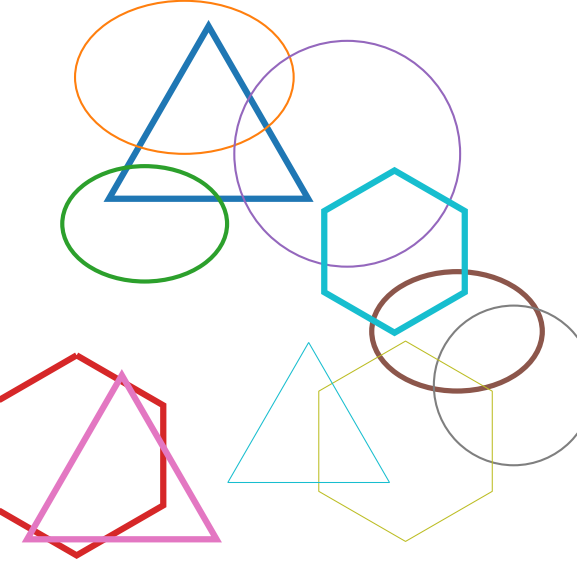[{"shape": "triangle", "thickness": 3, "radius": 1.0, "center": [0.361, 0.755]}, {"shape": "oval", "thickness": 1, "radius": 0.95, "center": [0.319, 0.865]}, {"shape": "oval", "thickness": 2, "radius": 0.71, "center": [0.251, 0.612]}, {"shape": "hexagon", "thickness": 3, "radius": 0.87, "center": [0.133, 0.211]}, {"shape": "circle", "thickness": 1, "radius": 0.98, "center": [0.601, 0.733]}, {"shape": "oval", "thickness": 2.5, "radius": 0.74, "center": [0.791, 0.425]}, {"shape": "triangle", "thickness": 3, "radius": 0.95, "center": [0.211, 0.16]}, {"shape": "circle", "thickness": 1, "radius": 0.69, "center": [0.89, 0.332]}, {"shape": "hexagon", "thickness": 0.5, "radius": 0.87, "center": [0.702, 0.235]}, {"shape": "triangle", "thickness": 0.5, "radius": 0.81, "center": [0.534, 0.244]}, {"shape": "hexagon", "thickness": 3, "radius": 0.7, "center": [0.683, 0.563]}]